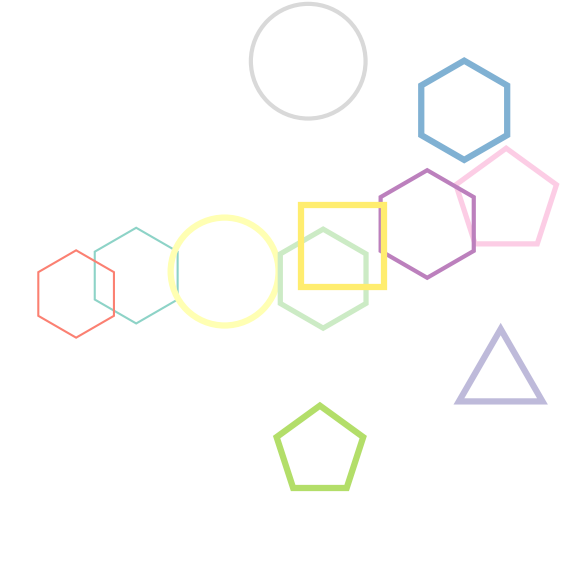[{"shape": "hexagon", "thickness": 1, "radius": 0.41, "center": [0.236, 0.522]}, {"shape": "circle", "thickness": 3, "radius": 0.47, "center": [0.389, 0.529]}, {"shape": "triangle", "thickness": 3, "radius": 0.42, "center": [0.867, 0.346]}, {"shape": "hexagon", "thickness": 1, "radius": 0.38, "center": [0.132, 0.49]}, {"shape": "hexagon", "thickness": 3, "radius": 0.43, "center": [0.804, 0.808]}, {"shape": "pentagon", "thickness": 3, "radius": 0.39, "center": [0.554, 0.218]}, {"shape": "pentagon", "thickness": 2.5, "radius": 0.46, "center": [0.876, 0.651]}, {"shape": "circle", "thickness": 2, "radius": 0.5, "center": [0.534, 0.893]}, {"shape": "hexagon", "thickness": 2, "radius": 0.47, "center": [0.74, 0.611]}, {"shape": "hexagon", "thickness": 2.5, "radius": 0.43, "center": [0.56, 0.517]}, {"shape": "square", "thickness": 3, "radius": 0.36, "center": [0.593, 0.573]}]